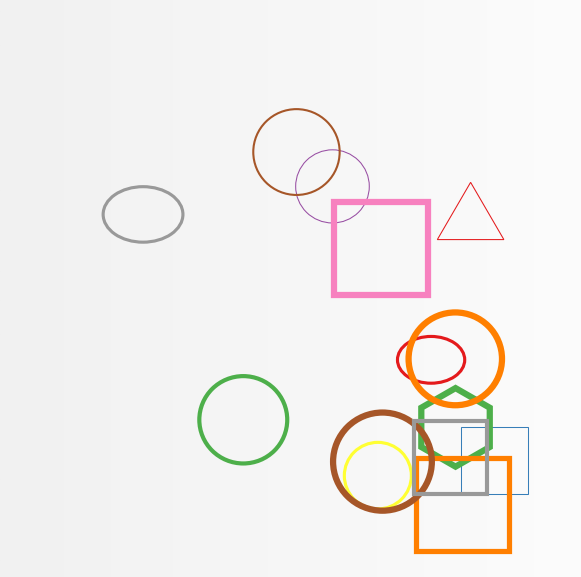[{"shape": "oval", "thickness": 1.5, "radius": 0.29, "center": [0.742, 0.376]}, {"shape": "triangle", "thickness": 0.5, "radius": 0.33, "center": [0.81, 0.617]}, {"shape": "square", "thickness": 0.5, "radius": 0.29, "center": [0.851, 0.202]}, {"shape": "circle", "thickness": 2, "radius": 0.38, "center": [0.419, 0.272]}, {"shape": "hexagon", "thickness": 3, "radius": 0.34, "center": [0.784, 0.259]}, {"shape": "circle", "thickness": 0.5, "radius": 0.32, "center": [0.572, 0.676]}, {"shape": "square", "thickness": 2.5, "radius": 0.4, "center": [0.795, 0.125]}, {"shape": "circle", "thickness": 3, "radius": 0.4, "center": [0.783, 0.378]}, {"shape": "circle", "thickness": 1.5, "radius": 0.29, "center": [0.65, 0.175]}, {"shape": "circle", "thickness": 1, "radius": 0.37, "center": [0.51, 0.736]}, {"shape": "circle", "thickness": 3, "radius": 0.42, "center": [0.658, 0.2]}, {"shape": "square", "thickness": 3, "radius": 0.4, "center": [0.656, 0.569]}, {"shape": "oval", "thickness": 1.5, "radius": 0.34, "center": [0.246, 0.628]}, {"shape": "square", "thickness": 2, "radius": 0.32, "center": [0.775, 0.207]}]